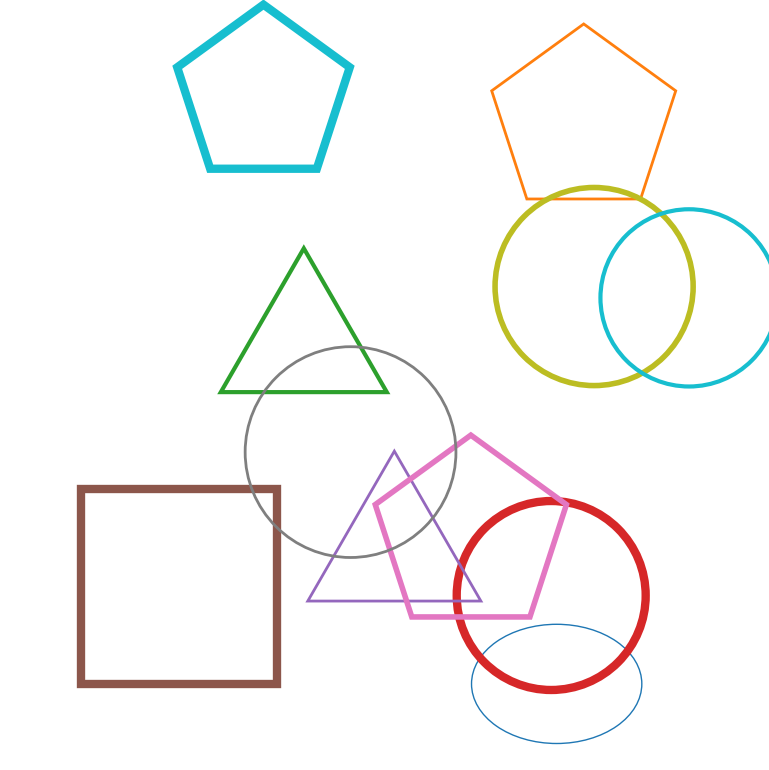[{"shape": "oval", "thickness": 0.5, "radius": 0.55, "center": [0.723, 0.112]}, {"shape": "pentagon", "thickness": 1, "radius": 0.63, "center": [0.758, 0.843]}, {"shape": "triangle", "thickness": 1.5, "radius": 0.62, "center": [0.395, 0.553]}, {"shape": "circle", "thickness": 3, "radius": 0.61, "center": [0.716, 0.227]}, {"shape": "triangle", "thickness": 1, "radius": 0.65, "center": [0.512, 0.284]}, {"shape": "square", "thickness": 3, "radius": 0.64, "center": [0.232, 0.238]}, {"shape": "pentagon", "thickness": 2, "radius": 0.65, "center": [0.611, 0.304]}, {"shape": "circle", "thickness": 1, "radius": 0.68, "center": [0.455, 0.413]}, {"shape": "circle", "thickness": 2, "radius": 0.64, "center": [0.772, 0.628]}, {"shape": "circle", "thickness": 1.5, "radius": 0.58, "center": [0.895, 0.613]}, {"shape": "pentagon", "thickness": 3, "radius": 0.59, "center": [0.342, 0.876]}]